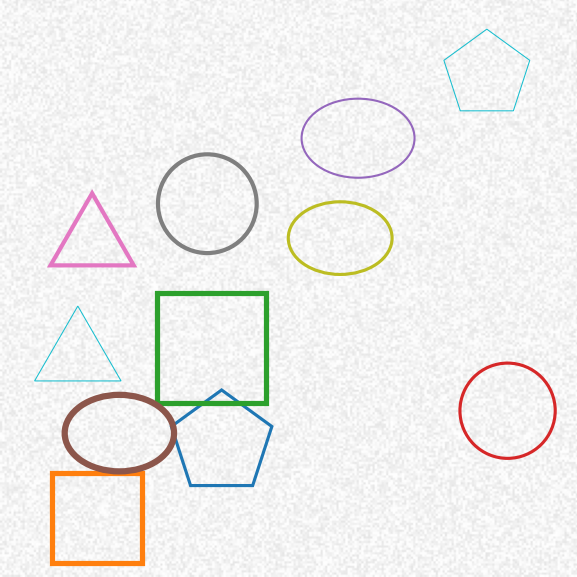[{"shape": "pentagon", "thickness": 1.5, "radius": 0.46, "center": [0.384, 0.232]}, {"shape": "square", "thickness": 2.5, "radius": 0.39, "center": [0.168, 0.103]}, {"shape": "square", "thickness": 2.5, "radius": 0.48, "center": [0.366, 0.397]}, {"shape": "circle", "thickness": 1.5, "radius": 0.41, "center": [0.879, 0.288]}, {"shape": "oval", "thickness": 1, "radius": 0.49, "center": [0.62, 0.76]}, {"shape": "oval", "thickness": 3, "radius": 0.47, "center": [0.207, 0.249]}, {"shape": "triangle", "thickness": 2, "radius": 0.42, "center": [0.16, 0.581]}, {"shape": "circle", "thickness": 2, "radius": 0.43, "center": [0.359, 0.646]}, {"shape": "oval", "thickness": 1.5, "radius": 0.45, "center": [0.589, 0.587]}, {"shape": "triangle", "thickness": 0.5, "radius": 0.43, "center": [0.135, 0.383]}, {"shape": "pentagon", "thickness": 0.5, "radius": 0.39, "center": [0.843, 0.87]}]